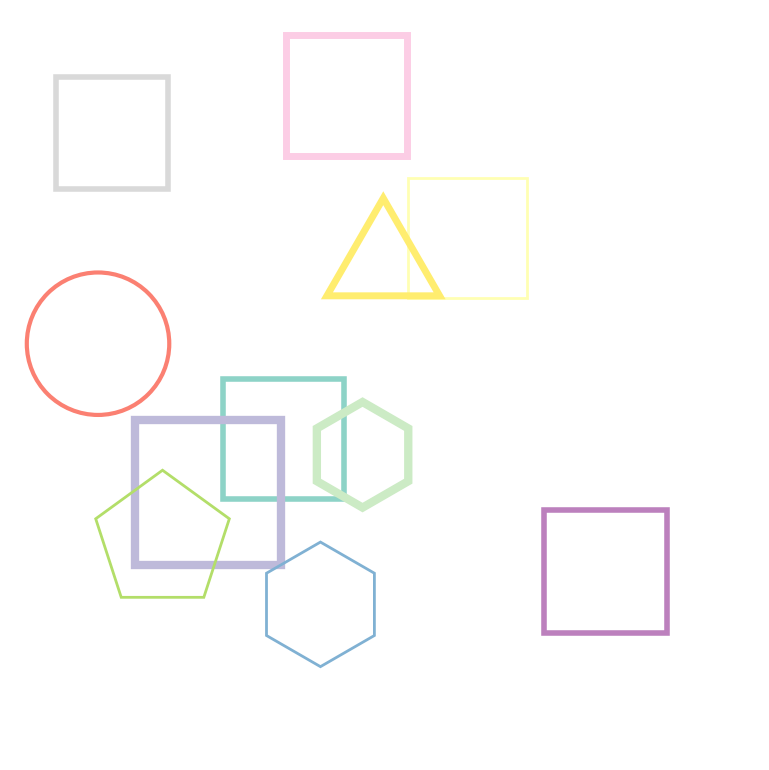[{"shape": "square", "thickness": 2, "radius": 0.39, "center": [0.368, 0.43]}, {"shape": "square", "thickness": 1, "radius": 0.39, "center": [0.607, 0.691]}, {"shape": "square", "thickness": 3, "radius": 0.47, "center": [0.27, 0.36]}, {"shape": "circle", "thickness": 1.5, "radius": 0.46, "center": [0.127, 0.554]}, {"shape": "hexagon", "thickness": 1, "radius": 0.4, "center": [0.416, 0.215]}, {"shape": "pentagon", "thickness": 1, "radius": 0.46, "center": [0.211, 0.298]}, {"shape": "square", "thickness": 2.5, "radius": 0.39, "center": [0.45, 0.876]}, {"shape": "square", "thickness": 2, "radius": 0.36, "center": [0.146, 0.827]}, {"shape": "square", "thickness": 2, "radius": 0.4, "center": [0.786, 0.258]}, {"shape": "hexagon", "thickness": 3, "radius": 0.34, "center": [0.471, 0.409]}, {"shape": "triangle", "thickness": 2.5, "radius": 0.42, "center": [0.498, 0.658]}]